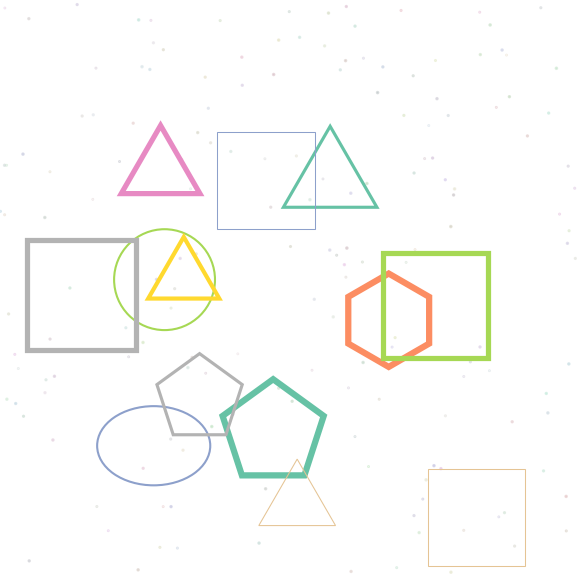[{"shape": "triangle", "thickness": 1.5, "radius": 0.47, "center": [0.572, 0.687]}, {"shape": "pentagon", "thickness": 3, "radius": 0.46, "center": [0.473, 0.25]}, {"shape": "hexagon", "thickness": 3, "radius": 0.4, "center": [0.673, 0.445]}, {"shape": "oval", "thickness": 1, "radius": 0.49, "center": [0.266, 0.227]}, {"shape": "square", "thickness": 0.5, "radius": 0.42, "center": [0.46, 0.687]}, {"shape": "triangle", "thickness": 2.5, "radius": 0.39, "center": [0.278, 0.703]}, {"shape": "square", "thickness": 2.5, "radius": 0.45, "center": [0.755, 0.47]}, {"shape": "circle", "thickness": 1, "radius": 0.44, "center": [0.285, 0.515]}, {"shape": "triangle", "thickness": 2, "radius": 0.36, "center": [0.318, 0.518]}, {"shape": "triangle", "thickness": 0.5, "radius": 0.38, "center": [0.515, 0.127]}, {"shape": "square", "thickness": 0.5, "radius": 0.42, "center": [0.825, 0.103]}, {"shape": "pentagon", "thickness": 1.5, "radius": 0.39, "center": [0.346, 0.309]}, {"shape": "square", "thickness": 2.5, "radius": 0.48, "center": [0.141, 0.488]}]